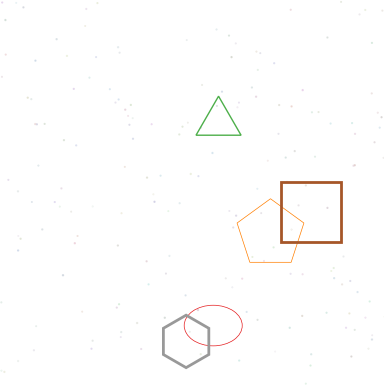[{"shape": "oval", "thickness": 0.5, "radius": 0.38, "center": [0.554, 0.154]}, {"shape": "triangle", "thickness": 1, "radius": 0.34, "center": [0.568, 0.683]}, {"shape": "pentagon", "thickness": 0.5, "radius": 0.46, "center": [0.703, 0.393]}, {"shape": "square", "thickness": 2, "radius": 0.39, "center": [0.808, 0.449]}, {"shape": "hexagon", "thickness": 2, "radius": 0.34, "center": [0.483, 0.113]}]